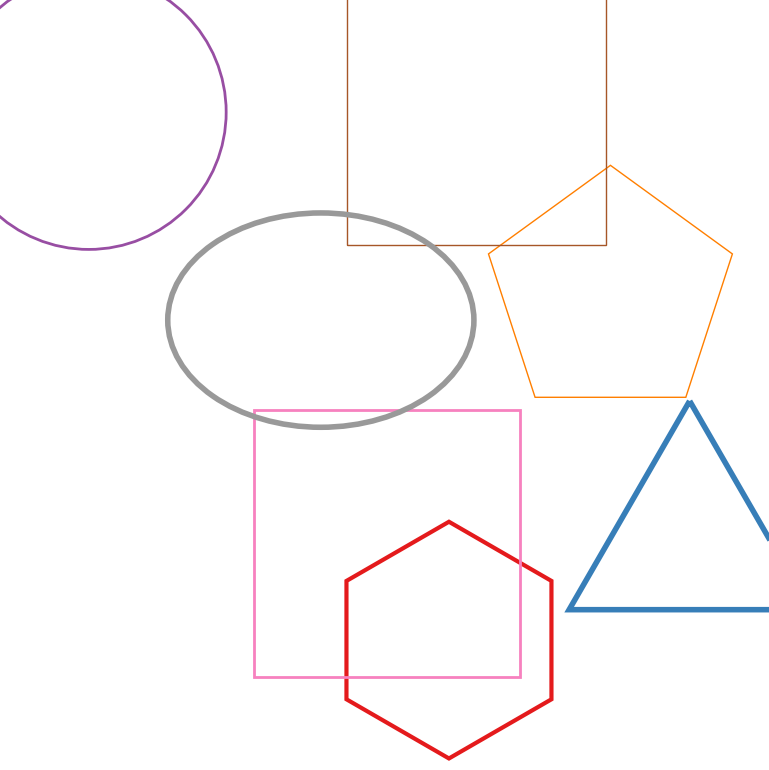[{"shape": "hexagon", "thickness": 1.5, "radius": 0.77, "center": [0.583, 0.169]}, {"shape": "triangle", "thickness": 2, "radius": 0.9, "center": [0.896, 0.299]}, {"shape": "circle", "thickness": 1, "radius": 0.89, "center": [0.115, 0.854]}, {"shape": "pentagon", "thickness": 0.5, "radius": 0.83, "center": [0.793, 0.619]}, {"shape": "square", "thickness": 0.5, "radius": 0.84, "center": [0.619, 0.85]}, {"shape": "square", "thickness": 1, "radius": 0.87, "center": [0.503, 0.295]}, {"shape": "oval", "thickness": 2, "radius": 0.99, "center": [0.417, 0.584]}]